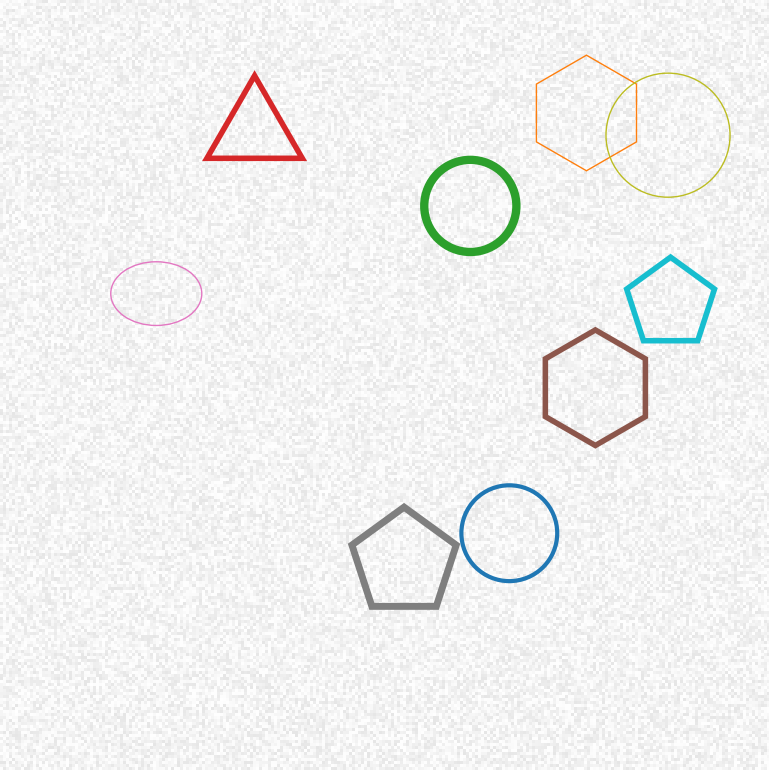[{"shape": "circle", "thickness": 1.5, "radius": 0.31, "center": [0.661, 0.308]}, {"shape": "hexagon", "thickness": 0.5, "radius": 0.38, "center": [0.762, 0.853]}, {"shape": "circle", "thickness": 3, "radius": 0.3, "center": [0.611, 0.733]}, {"shape": "triangle", "thickness": 2, "radius": 0.36, "center": [0.331, 0.83]}, {"shape": "hexagon", "thickness": 2, "radius": 0.38, "center": [0.773, 0.496]}, {"shape": "oval", "thickness": 0.5, "radius": 0.3, "center": [0.203, 0.619]}, {"shape": "pentagon", "thickness": 2.5, "radius": 0.36, "center": [0.525, 0.27]}, {"shape": "circle", "thickness": 0.5, "radius": 0.4, "center": [0.868, 0.824]}, {"shape": "pentagon", "thickness": 2, "radius": 0.3, "center": [0.871, 0.606]}]